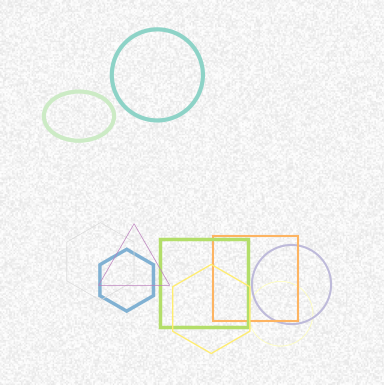[{"shape": "circle", "thickness": 3, "radius": 0.59, "center": [0.409, 0.805]}, {"shape": "circle", "thickness": 0.5, "radius": 0.42, "center": [0.729, 0.185]}, {"shape": "circle", "thickness": 1.5, "radius": 0.51, "center": [0.757, 0.261]}, {"shape": "hexagon", "thickness": 2.5, "radius": 0.4, "center": [0.329, 0.272]}, {"shape": "square", "thickness": 1.5, "radius": 0.55, "center": [0.663, 0.276]}, {"shape": "square", "thickness": 2.5, "radius": 0.57, "center": [0.529, 0.264]}, {"shape": "hexagon", "thickness": 0.5, "radius": 0.5, "center": [0.261, 0.321]}, {"shape": "triangle", "thickness": 0.5, "radius": 0.53, "center": [0.348, 0.312]}, {"shape": "oval", "thickness": 3, "radius": 0.46, "center": [0.205, 0.698]}, {"shape": "hexagon", "thickness": 1, "radius": 0.58, "center": [0.549, 0.197]}]